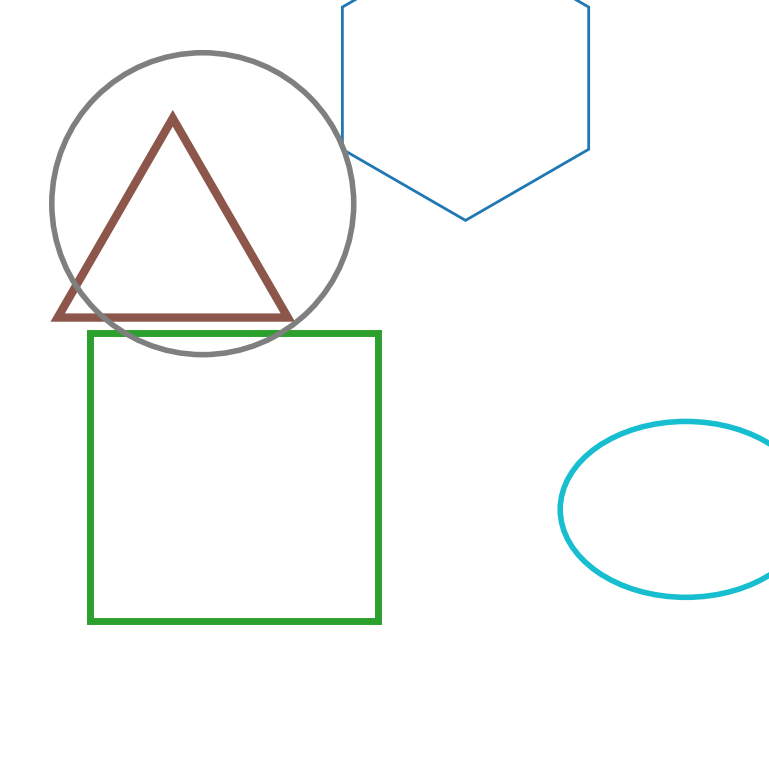[{"shape": "hexagon", "thickness": 1, "radius": 0.92, "center": [0.605, 0.898]}, {"shape": "square", "thickness": 2.5, "radius": 0.94, "center": [0.304, 0.381]}, {"shape": "triangle", "thickness": 3, "radius": 0.86, "center": [0.224, 0.674]}, {"shape": "circle", "thickness": 2, "radius": 0.98, "center": [0.263, 0.735]}, {"shape": "oval", "thickness": 2, "radius": 0.82, "center": [0.891, 0.338]}]